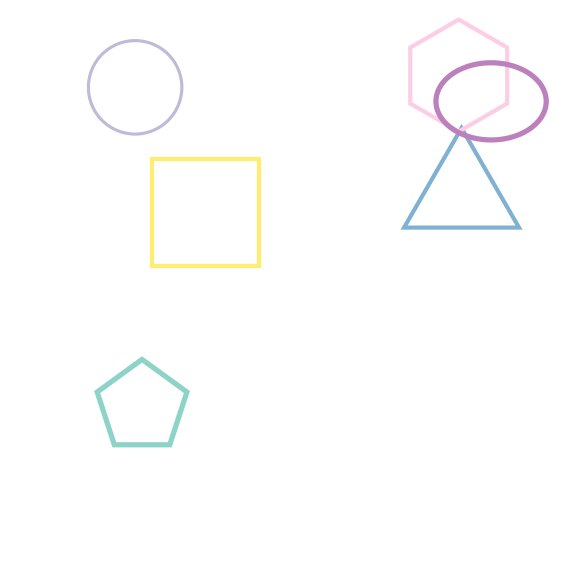[{"shape": "pentagon", "thickness": 2.5, "radius": 0.41, "center": [0.246, 0.295]}, {"shape": "circle", "thickness": 1.5, "radius": 0.4, "center": [0.234, 0.848]}, {"shape": "triangle", "thickness": 2, "radius": 0.57, "center": [0.799, 0.663]}, {"shape": "hexagon", "thickness": 2, "radius": 0.48, "center": [0.794, 0.868]}, {"shape": "oval", "thickness": 2.5, "radius": 0.48, "center": [0.85, 0.824]}, {"shape": "square", "thickness": 2, "radius": 0.46, "center": [0.356, 0.632]}]